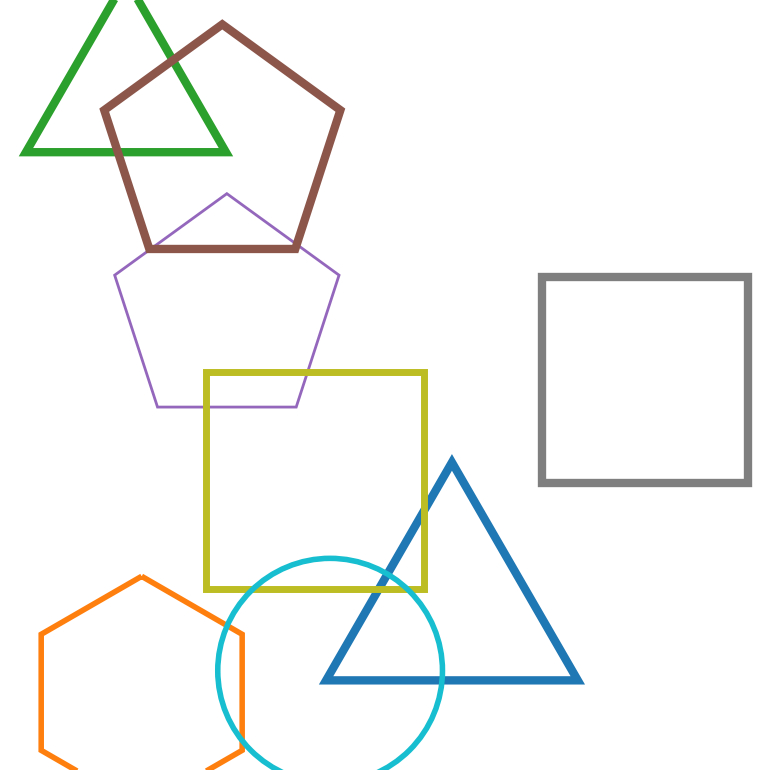[{"shape": "triangle", "thickness": 3, "radius": 0.94, "center": [0.587, 0.211]}, {"shape": "hexagon", "thickness": 2, "radius": 0.75, "center": [0.184, 0.101]}, {"shape": "triangle", "thickness": 3, "radius": 0.75, "center": [0.164, 0.877]}, {"shape": "pentagon", "thickness": 1, "radius": 0.77, "center": [0.295, 0.595]}, {"shape": "pentagon", "thickness": 3, "radius": 0.81, "center": [0.289, 0.807]}, {"shape": "square", "thickness": 3, "radius": 0.67, "center": [0.838, 0.507]}, {"shape": "square", "thickness": 2.5, "radius": 0.71, "center": [0.409, 0.376]}, {"shape": "circle", "thickness": 2, "radius": 0.73, "center": [0.429, 0.129]}]